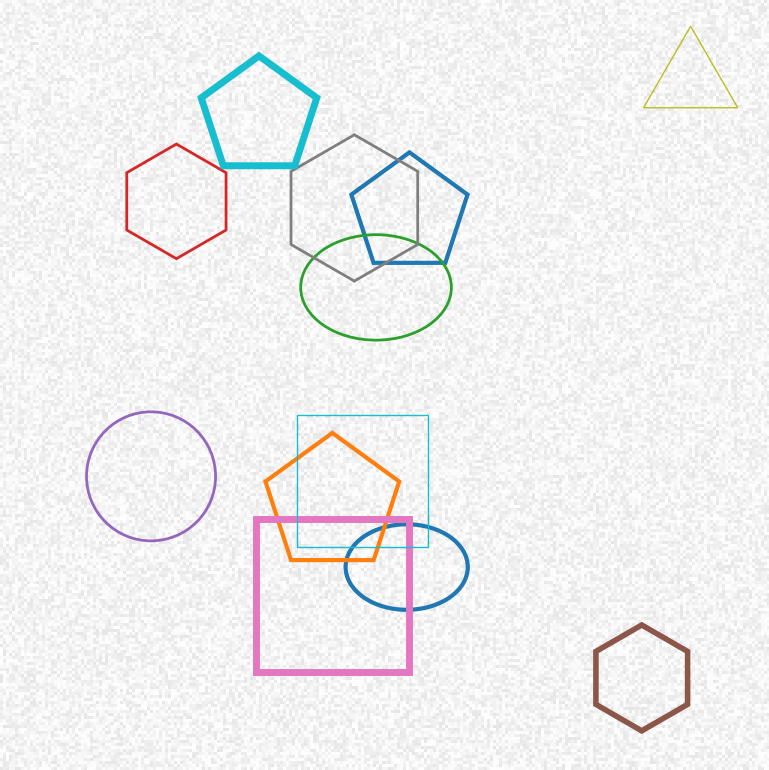[{"shape": "pentagon", "thickness": 1.5, "radius": 0.4, "center": [0.532, 0.723]}, {"shape": "oval", "thickness": 1.5, "radius": 0.4, "center": [0.528, 0.264]}, {"shape": "pentagon", "thickness": 1.5, "radius": 0.46, "center": [0.432, 0.346]}, {"shape": "oval", "thickness": 1, "radius": 0.49, "center": [0.488, 0.627]}, {"shape": "hexagon", "thickness": 1, "radius": 0.37, "center": [0.229, 0.738]}, {"shape": "circle", "thickness": 1, "radius": 0.42, "center": [0.196, 0.381]}, {"shape": "hexagon", "thickness": 2, "radius": 0.34, "center": [0.833, 0.12]}, {"shape": "square", "thickness": 2.5, "radius": 0.5, "center": [0.432, 0.227]}, {"shape": "hexagon", "thickness": 1, "radius": 0.48, "center": [0.46, 0.73]}, {"shape": "triangle", "thickness": 0.5, "radius": 0.35, "center": [0.897, 0.895]}, {"shape": "square", "thickness": 0.5, "radius": 0.43, "center": [0.471, 0.375]}, {"shape": "pentagon", "thickness": 2.5, "radius": 0.39, "center": [0.336, 0.849]}]